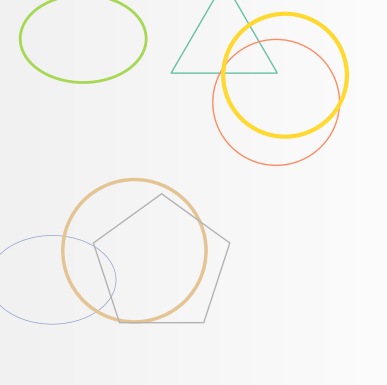[{"shape": "triangle", "thickness": 1, "radius": 0.79, "center": [0.579, 0.889]}, {"shape": "circle", "thickness": 1, "radius": 0.82, "center": [0.713, 0.734]}, {"shape": "oval", "thickness": 0.5, "radius": 0.82, "center": [0.135, 0.273]}, {"shape": "oval", "thickness": 2, "radius": 0.81, "center": [0.215, 0.899]}, {"shape": "circle", "thickness": 3, "radius": 0.8, "center": [0.736, 0.805]}, {"shape": "circle", "thickness": 2.5, "radius": 0.92, "center": [0.347, 0.349]}, {"shape": "pentagon", "thickness": 1, "radius": 0.93, "center": [0.417, 0.312]}]